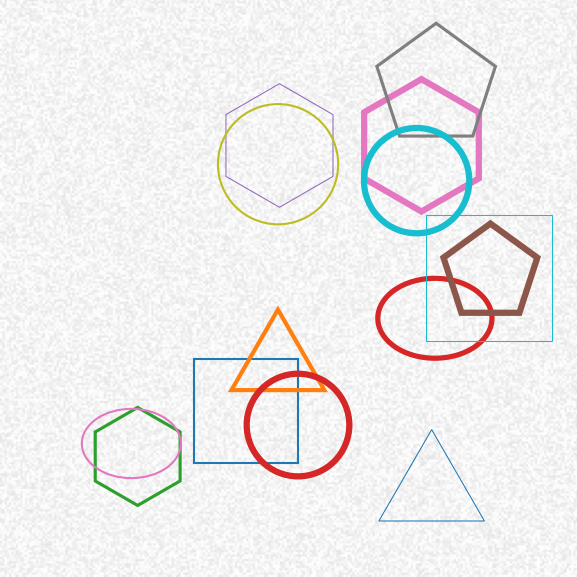[{"shape": "square", "thickness": 1, "radius": 0.45, "center": [0.426, 0.287]}, {"shape": "triangle", "thickness": 0.5, "radius": 0.53, "center": [0.747, 0.15]}, {"shape": "triangle", "thickness": 2, "radius": 0.46, "center": [0.481, 0.37]}, {"shape": "hexagon", "thickness": 1.5, "radius": 0.42, "center": [0.238, 0.209]}, {"shape": "oval", "thickness": 2.5, "radius": 0.49, "center": [0.753, 0.448]}, {"shape": "circle", "thickness": 3, "radius": 0.44, "center": [0.516, 0.263]}, {"shape": "hexagon", "thickness": 0.5, "radius": 0.54, "center": [0.484, 0.747]}, {"shape": "pentagon", "thickness": 3, "radius": 0.43, "center": [0.849, 0.527]}, {"shape": "oval", "thickness": 1, "radius": 0.43, "center": [0.227, 0.231]}, {"shape": "hexagon", "thickness": 3, "radius": 0.57, "center": [0.73, 0.747]}, {"shape": "pentagon", "thickness": 1.5, "radius": 0.54, "center": [0.755, 0.851]}, {"shape": "circle", "thickness": 1, "radius": 0.52, "center": [0.482, 0.715]}, {"shape": "square", "thickness": 0.5, "radius": 0.54, "center": [0.847, 0.518]}, {"shape": "circle", "thickness": 3, "radius": 0.46, "center": [0.721, 0.686]}]